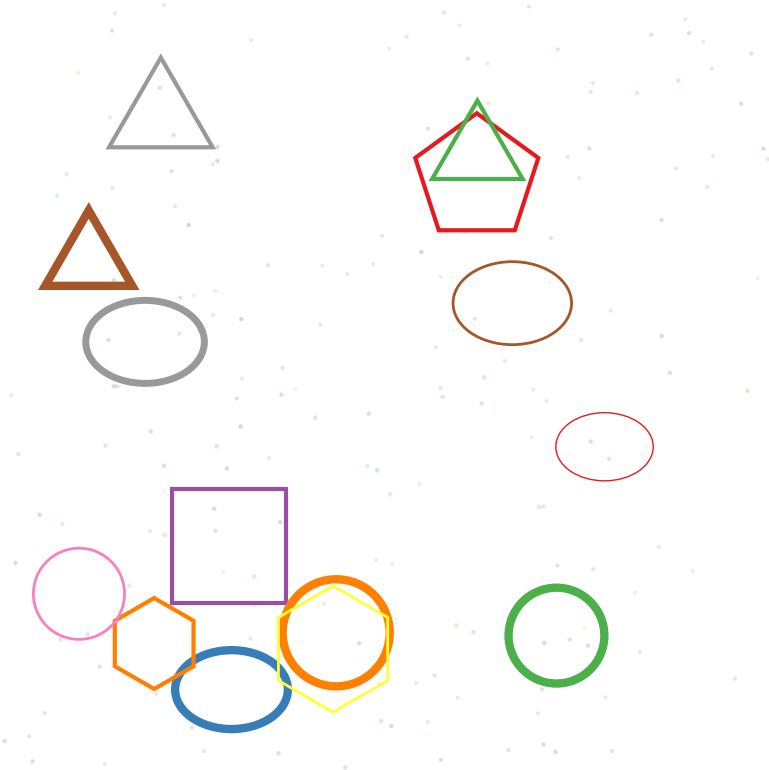[{"shape": "oval", "thickness": 0.5, "radius": 0.32, "center": [0.785, 0.42]}, {"shape": "pentagon", "thickness": 1.5, "radius": 0.42, "center": [0.619, 0.769]}, {"shape": "oval", "thickness": 3, "radius": 0.37, "center": [0.301, 0.104]}, {"shape": "triangle", "thickness": 1.5, "radius": 0.34, "center": [0.62, 0.801]}, {"shape": "circle", "thickness": 3, "radius": 0.31, "center": [0.723, 0.175]}, {"shape": "square", "thickness": 1.5, "radius": 0.37, "center": [0.297, 0.29]}, {"shape": "hexagon", "thickness": 1.5, "radius": 0.3, "center": [0.2, 0.164]}, {"shape": "circle", "thickness": 3, "radius": 0.35, "center": [0.437, 0.178]}, {"shape": "hexagon", "thickness": 1, "radius": 0.41, "center": [0.433, 0.157]}, {"shape": "oval", "thickness": 1, "radius": 0.38, "center": [0.665, 0.606]}, {"shape": "triangle", "thickness": 3, "radius": 0.33, "center": [0.115, 0.661]}, {"shape": "circle", "thickness": 1, "radius": 0.3, "center": [0.103, 0.229]}, {"shape": "triangle", "thickness": 1.5, "radius": 0.39, "center": [0.209, 0.848]}, {"shape": "oval", "thickness": 2.5, "radius": 0.39, "center": [0.188, 0.556]}]